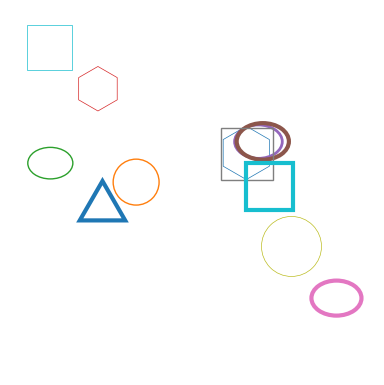[{"shape": "hexagon", "thickness": 0.5, "radius": 0.35, "center": [0.64, 0.603]}, {"shape": "triangle", "thickness": 3, "radius": 0.34, "center": [0.266, 0.462]}, {"shape": "circle", "thickness": 1, "radius": 0.3, "center": [0.354, 0.527]}, {"shape": "oval", "thickness": 1, "radius": 0.29, "center": [0.131, 0.576]}, {"shape": "hexagon", "thickness": 0.5, "radius": 0.29, "center": [0.254, 0.77]}, {"shape": "oval", "thickness": 2, "radius": 0.31, "center": [0.671, 0.632]}, {"shape": "oval", "thickness": 3, "radius": 0.34, "center": [0.683, 0.633]}, {"shape": "oval", "thickness": 3, "radius": 0.32, "center": [0.874, 0.226]}, {"shape": "square", "thickness": 1, "radius": 0.34, "center": [0.642, 0.599]}, {"shape": "circle", "thickness": 0.5, "radius": 0.39, "center": [0.757, 0.36]}, {"shape": "square", "thickness": 3, "radius": 0.31, "center": [0.701, 0.516]}, {"shape": "square", "thickness": 0.5, "radius": 0.3, "center": [0.128, 0.876]}]